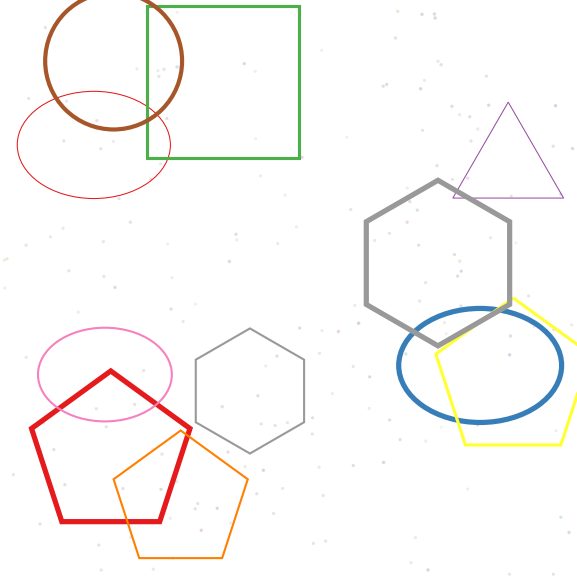[{"shape": "oval", "thickness": 0.5, "radius": 0.66, "center": [0.162, 0.748]}, {"shape": "pentagon", "thickness": 2.5, "radius": 0.72, "center": [0.192, 0.213]}, {"shape": "oval", "thickness": 2.5, "radius": 0.71, "center": [0.831, 0.366]}, {"shape": "square", "thickness": 1.5, "radius": 0.66, "center": [0.386, 0.857]}, {"shape": "triangle", "thickness": 0.5, "radius": 0.55, "center": [0.88, 0.712]}, {"shape": "pentagon", "thickness": 1, "radius": 0.61, "center": [0.313, 0.132]}, {"shape": "pentagon", "thickness": 1.5, "radius": 0.7, "center": [0.889, 0.342]}, {"shape": "circle", "thickness": 2, "radius": 0.59, "center": [0.197, 0.893]}, {"shape": "oval", "thickness": 1, "radius": 0.58, "center": [0.182, 0.351]}, {"shape": "hexagon", "thickness": 2.5, "radius": 0.72, "center": [0.758, 0.544]}, {"shape": "hexagon", "thickness": 1, "radius": 0.54, "center": [0.433, 0.322]}]